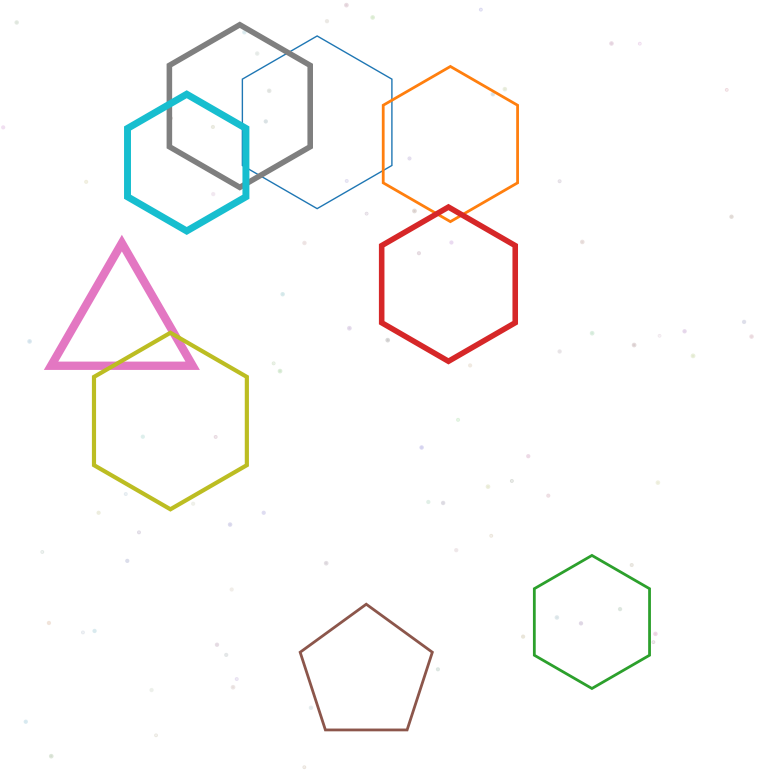[{"shape": "hexagon", "thickness": 0.5, "radius": 0.56, "center": [0.412, 0.841]}, {"shape": "hexagon", "thickness": 1, "radius": 0.5, "center": [0.585, 0.813]}, {"shape": "hexagon", "thickness": 1, "radius": 0.43, "center": [0.769, 0.192]}, {"shape": "hexagon", "thickness": 2, "radius": 0.5, "center": [0.582, 0.631]}, {"shape": "pentagon", "thickness": 1, "radius": 0.45, "center": [0.476, 0.125]}, {"shape": "triangle", "thickness": 3, "radius": 0.53, "center": [0.158, 0.578]}, {"shape": "hexagon", "thickness": 2, "radius": 0.53, "center": [0.311, 0.862]}, {"shape": "hexagon", "thickness": 1.5, "radius": 0.57, "center": [0.221, 0.453]}, {"shape": "hexagon", "thickness": 2.5, "radius": 0.44, "center": [0.242, 0.789]}]